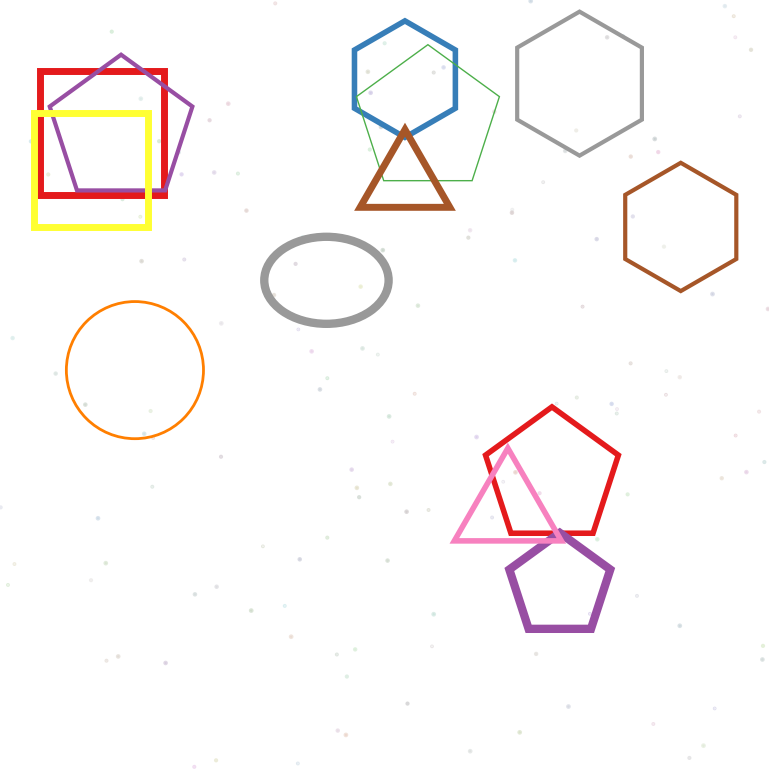[{"shape": "pentagon", "thickness": 2, "radius": 0.45, "center": [0.717, 0.381]}, {"shape": "square", "thickness": 2.5, "radius": 0.4, "center": [0.133, 0.827]}, {"shape": "hexagon", "thickness": 2, "radius": 0.38, "center": [0.526, 0.897]}, {"shape": "pentagon", "thickness": 0.5, "radius": 0.49, "center": [0.556, 0.844]}, {"shape": "pentagon", "thickness": 3, "radius": 0.34, "center": [0.727, 0.239]}, {"shape": "pentagon", "thickness": 1.5, "radius": 0.49, "center": [0.157, 0.832]}, {"shape": "circle", "thickness": 1, "radius": 0.45, "center": [0.175, 0.519]}, {"shape": "square", "thickness": 2.5, "radius": 0.37, "center": [0.118, 0.78]}, {"shape": "triangle", "thickness": 2.5, "radius": 0.34, "center": [0.526, 0.764]}, {"shape": "hexagon", "thickness": 1.5, "radius": 0.42, "center": [0.884, 0.705]}, {"shape": "triangle", "thickness": 2, "radius": 0.4, "center": [0.66, 0.338]}, {"shape": "hexagon", "thickness": 1.5, "radius": 0.47, "center": [0.753, 0.891]}, {"shape": "oval", "thickness": 3, "radius": 0.4, "center": [0.424, 0.636]}]